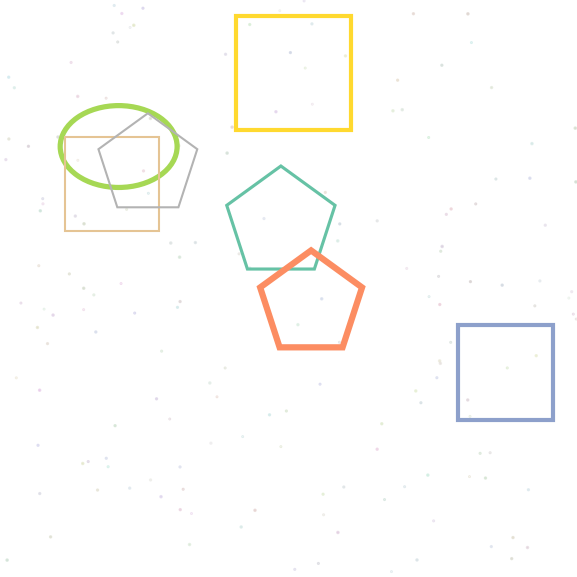[{"shape": "pentagon", "thickness": 1.5, "radius": 0.49, "center": [0.486, 0.613]}, {"shape": "pentagon", "thickness": 3, "radius": 0.46, "center": [0.539, 0.473]}, {"shape": "square", "thickness": 2, "radius": 0.41, "center": [0.875, 0.355]}, {"shape": "oval", "thickness": 2.5, "radius": 0.51, "center": [0.205, 0.745]}, {"shape": "square", "thickness": 2, "radius": 0.5, "center": [0.508, 0.873]}, {"shape": "square", "thickness": 1, "radius": 0.41, "center": [0.193, 0.681]}, {"shape": "pentagon", "thickness": 1, "radius": 0.45, "center": [0.256, 0.713]}]